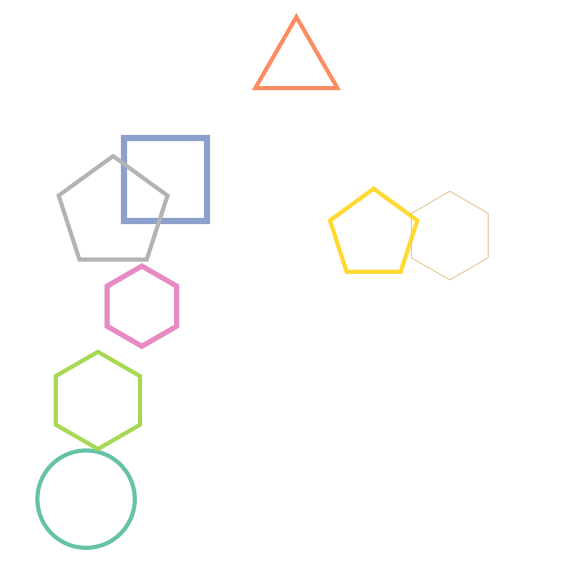[{"shape": "circle", "thickness": 2, "radius": 0.42, "center": [0.149, 0.135]}, {"shape": "triangle", "thickness": 2, "radius": 0.41, "center": [0.513, 0.888]}, {"shape": "square", "thickness": 3, "radius": 0.36, "center": [0.286, 0.689]}, {"shape": "hexagon", "thickness": 2.5, "radius": 0.35, "center": [0.246, 0.469]}, {"shape": "hexagon", "thickness": 2, "radius": 0.42, "center": [0.17, 0.306]}, {"shape": "pentagon", "thickness": 2, "radius": 0.4, "center": [0.647, 0.593]}, {"shape": "hexagon", "thickness": 0.5, "radius": 0.38, "center": [0.779, 0.591]}, {"shape": "pentagon", "thickness": 2, "radius": 0.5, "center": [0.196, 0.63]}]